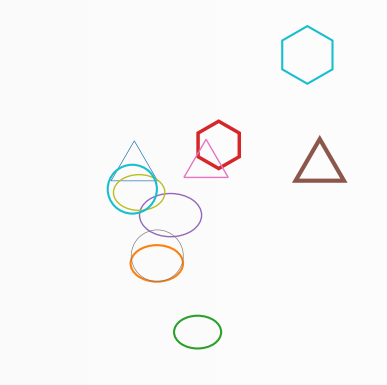[{"shape": "triangle", "thickness": 0.5, "radius": 0.35, "center": [0.347, 0.565]}, {"shape": "oval", "thickness": 1.5, "radius": 0.34, "center": [0.405, 0.316]}, {"shape": "oval", "thickness": 1.5, "radius": 0.3, "center": [0.51, 0.137]}, {"shape": "hexagon", "thickness": 2.5, "radius": 0.31, "center": [0.564, 0.624]}, {"shape": "oval", "thickness": 1, "radius": 0.4, "center": [0.44, 0.441]}, {"shape": "triangle", "thickness": 3, "radius": 0.36, "center": [0.825, 0.567]}, {"shape": "triangle", "thickness": 1, "radius": 0.33, "center": [0.532, 0.572]}, {"shape": "circle", "thickness": 0.5, "radius": 0.34, "center": [0.406, 0.336]}, {"shape": "oval", "thickness": 1, "radius": 0.33, "center": [0.359, 0.5]}, {"shape": "hexagon", "thickness": 1.5, "radius": 0.37, "center": [0.793, 0.857]}, {"shape": "circle", "thickness": 1.5, "radius": 0.32, "center": [0.341, 0.509]}]